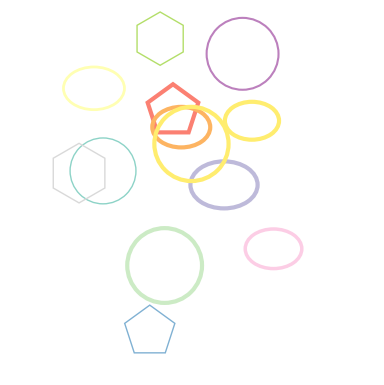[{"shape": "circle", "thickness": 1, "radius": 0.43, "center": [0.268, 0.556]}, {"shape": "oval", "thickness": 2, "radius": 0.4, "center": [0.244, 0.771]}, {"shape": "oval", "thickness": 3, "radius": 0.44, "center": [0.582, 0.52]}, {"shape": "pentagon", "thickness": 3, "radius": 0.35, "center": [0.449, 0.712]}, {"shape": "pentagon", "thickness": 1, "radius": 0.34, "center": [0.389, 0.139]}, {"shape": "oval", "thickness": 3, "radius": 0.38, "center": [0.471, 0.67]}, {"shape": "hexagon", "thickness": 1, "radius": 0.35, "center": [0.416, 0.9]}, {"shape": "oval", "thickness": 2.5, "radius": 0.37, "center": [0.71, 0.354]}, {"shape": "hexagon", "thickness": 1, "radius": 0.39, "center": [0.205, 0.55]}, {"shape": "circle", "thickness": 1.5, "radius": 0.47, "center": [0.63, 0.86]}, {"shape": "circle", "thickness": 3, "radius": 0.49, "center": [0.428, 0.31]}, {"shape": "oval", "thickness": 3, "radius": 0.35, "center": [0.654, 0.686]}, {"shape": "circle", "thickness": 3, "radius": 0.48, "center": [0.497, 0.626]}]